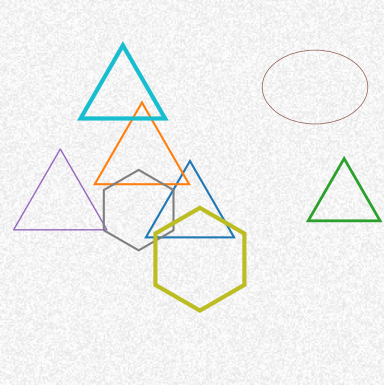[{"shape": "triangle", "thickness": 1.5, "radius": 0.66, "center": [0.493, 0.45]}, {"shape": "triangle", "thickness": 1.5, "radius": 0.71, "center": [0.369, 0.592]}, {"shape": "triangle", "thickness": 2, "radius": 0.54, "center": [0.894, 0.48]}, {"shape": "triangle", "thickness": 1, "radius": 0.7, "center": [0.157, 0.473]}, {"shape": "oval", "thickness": 0.5, "radius": 0.69, "center": [0.818, 0.774]}, {"shape": "hexagon", "thickness": 1.5, "radius": 0.52, "center": [0.36, 0.454]}, {"shape": "hexagon", "thickness": 3, "radius": 0.67, "center": [0.519, 0.327]}, {"shape": "triangle", "thickness": 3, "radius": 0.63, "center": [0.319, 0.756]}]